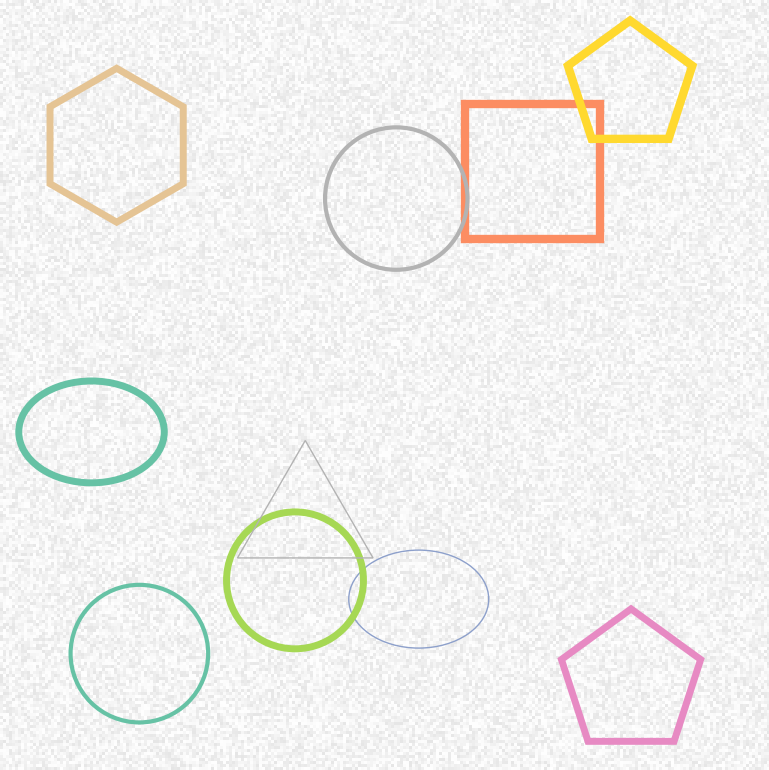[{"shape": "oval", "thickness": 2.5, "radius": 0.47, "center": [0.119, 0.439]}, {"shape": "circle", "thickness": 1.5, "radius": 0.45, "center": [0.181, 0.151]}, {"shape": "square", "thickness": 3, "radius": 0.44, "center": [0.691, 0.777]}, {"shape": "oval", "thickness": 0.5, "radius": 0.45, "center": [0.544, 0.222]}, {"shape": "pentagon", "thickness": 2.5, "radius": 0.48, "center": [0.82, 0.114]}, {"shape": "circle", "thickness": 2.5, "radius": 0.44, "center": [0.383, 0.246]}, {"shape": "pentagon", "thickness": 3, "radius": 0.42, "center": [0.818, 0.888]}, {"shape": "hexagon", "thickness": 2.5, "radius": 0.5, "center": [0.151, 0.811]}, {"shape": "circle", "thickness": 1.5, "radius": 0.46, "center": [0.515, 0.742]}, {"shape": "triangle", "thickness": 0.5, "radius": 0.51, "center": [0.396, 0.326]}]